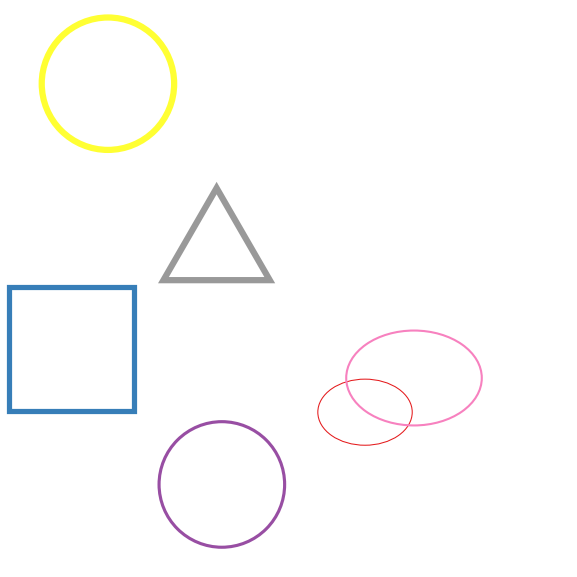[{"shape": "oval", "thickness": 0.5, "radius": 0.41, "center": [0.632, 0.285]}, {"shape": "square", "thickness": 2.5, "radius": 0.54, "center": [0.124, 0.395]}, {"shape": "circle", "thickness": 1.5, "radius": 0.54, "center": [0.384, 0.16]}, {"shape": "circle", "thickness": 3, "radius": 0.57, "center": [0.187, 0.854]}, {"shape": "oval", "thickness": 1, "radius": 0.59, "center": [0.717, 0.345]}, {"shape": "triangle", "thickness": 3, "radius": 0.53, "center": [0.375, 0.567]}]